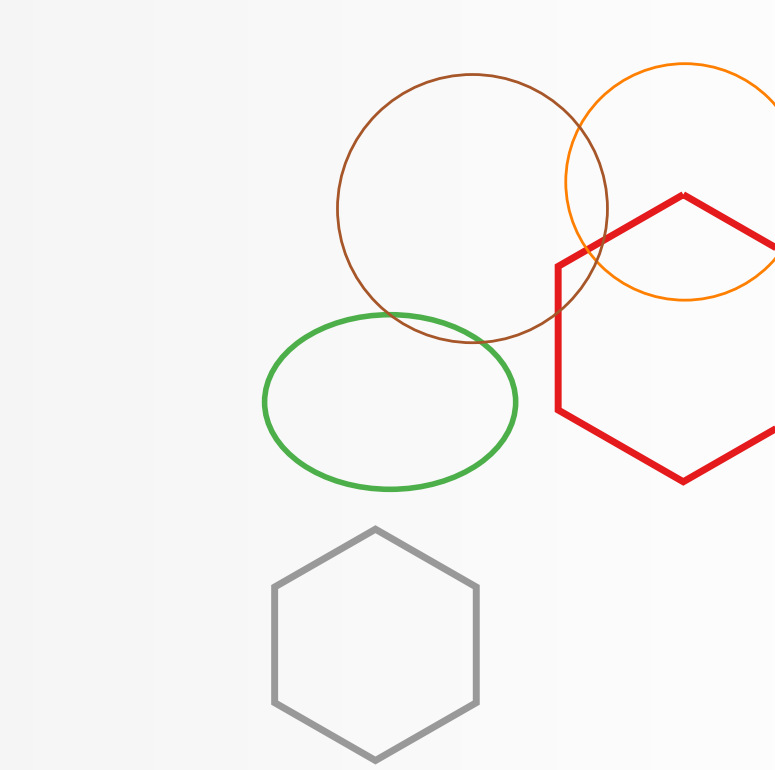[{"shape": "hexagon", "thickness": 2.5, "radius": 0.93, "center": [0.882, 0.561]}, {"shape": "oval", "thickness": 2, "radius": 0.81, "center": [0.503, 0.478]}, {"shape": "circle", "thickness": 1, "radius": 0.77, "center": [0.884, 0.764]}, {"shape": "circle", "thickness": 1, "radius": 0.87, "center": [0.61, 0.729]}, {"shape": "hexagon", "thickness": 2.5, "radius": 0.75, "center": [0.484, 0.163]}]